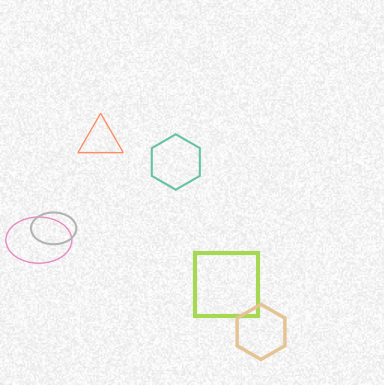[{"shape": "hexagon", "thickness": 1.5, "radius": 0.36, "center": [0.457, 0.579]}, {"shape": "triangle", "thickness": 1, "radius": 0.34, "center": [0.261, 0.638]}, {"shape": "oval", "thickness": 1, "radius": 0.43, "center": [0.101, 0.376]}, {"shape": "square", "thickness": 3, "radius": 0.41, "center": [0.588, 0.262]}, {"shape": "hexagon", "thickness": 2.5, "radius": 0.36, "center": [0.678, 0.138]}, {"shape": "oval", "thickness": 1.5, "radius": 0.29, "center": [0.139, 0.407]}]